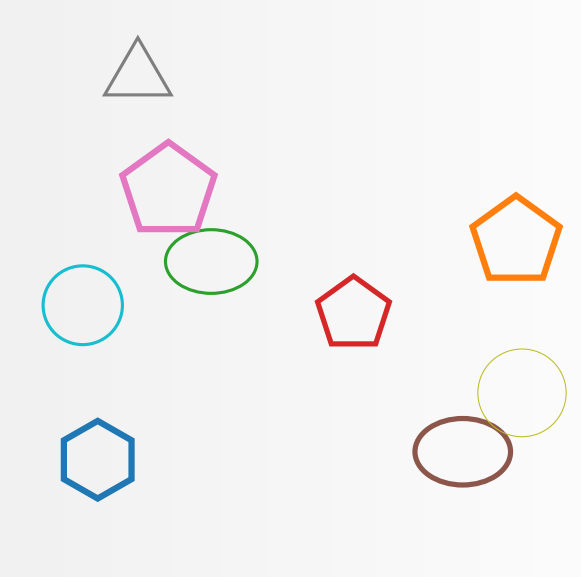[{"shape": "hexagon", "thickness": 3, "radius": 0.34, "center": [0.168, 0.203]}, {"shape": "pentagon", "thickness": 3, "radius": 0.39, "center": [0.888, 0.582]}, {"shape": "oval", "thickness": 1.5, "radius": 0.39, "center": [0.363, 0.546]}, {"shape": "pentagon", "thickness": 2.5, "radius": 0.32, "center": [0.608, 0.456]}, {"shape": "oval", "thickness": 2.5, "radius": 0.41, "center": [0.796, 0.217]}, {"shape": "pentagon", "thickness": 3, "radius": 0.42, "center": [0.29, 0.67]}, {"shape": "triangle", "thickness": 1.5, "radius": 0.33, "center": [0.237, 0.868]}, {"shape": "circle", "thickness": 0.5, "radius": 0.38, "center": [0.898, 0.319]}, {"shape": "circle", "thickness": 1.5, "radius": 0.34, "center": [0.142, 0.471]}]